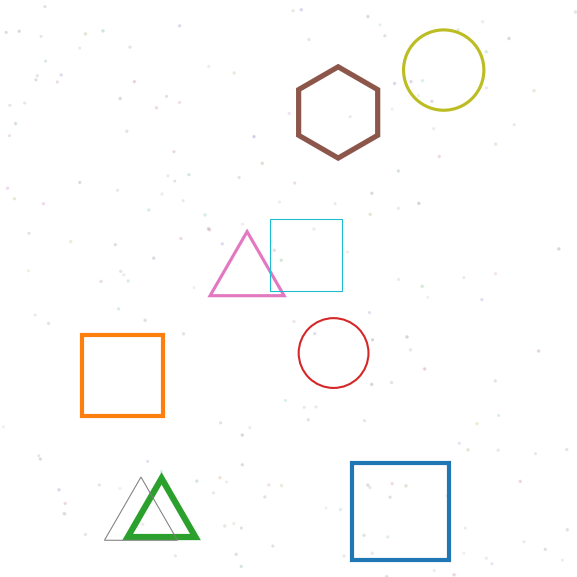[{"shape": "square", "thickness": 2, "radius": 0.42, "center": [0.694, 0.113]}, {"shape": "square", "thickness": 2, "radius": 0.35, "center": [0.213, 0.349]}, {"shape": "triangle", "thickness": 3, "radius": 0.34, "center": [0.28, 0.103]}, {"shape": "circle", "thickness": 1, "radius": 0.3, "center": [0.578, 0.388]}, {"shape": "hexagon", "thickness": 2.5, "radius": 0.4, "center": [0.586, 0.804]}, {"shape": "triangle", "thickness": 1.5, "radius": 0.37, "center": [0.428, 0.524]}, {"shape": "triangle", "thickness": 0.5, "radius": 0.36, "center": [0.244, 0.1]}, {"shape": "circle", "thickness": 1.5, "radius": 0.35, "center": [0.768, 0.878]}, {"shape": "square", "thickness": 0.5, "radius": 0.31, "center": [0.53, 0.557]}]